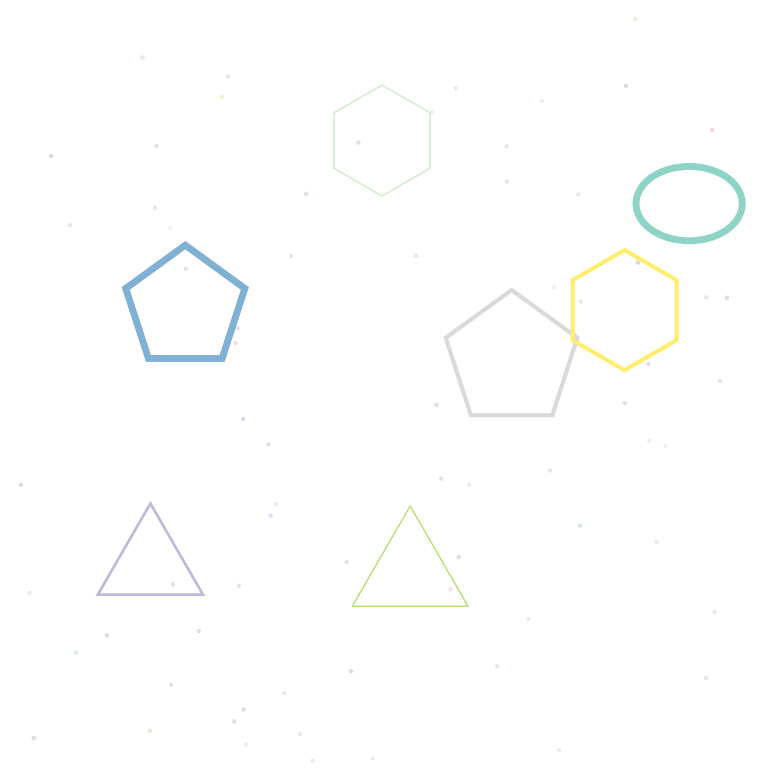[{"shape": "oval", "thickness": 2.5, "radius": 0.34, "center": [0.895, 0.736]}, {"shape": "triangle", "thickness": 1, "radius": 0.39, "center": [0.195, 0.267]}, {"shape": "pentagon", "thickness": 2.5, "radius": 0.41, "center": [0.241, 0.6]}, {"shape": "triangle", "thickness": 0.5, "radius": 0.43, "center": [0.533, 0.256]}, {"shape": "pentagon", "thickness": 1.5, "radius": 0.45, "center": [0.664, 0.533]}, {"shape": "hexagon", "thickness": 0.5, "radius": 0.36, "center": [0.496, 0.818]}, {"shape": "hexagon", "thickness": 1.5, "radius": 0.39, "center": [0.811, 0.597]}]